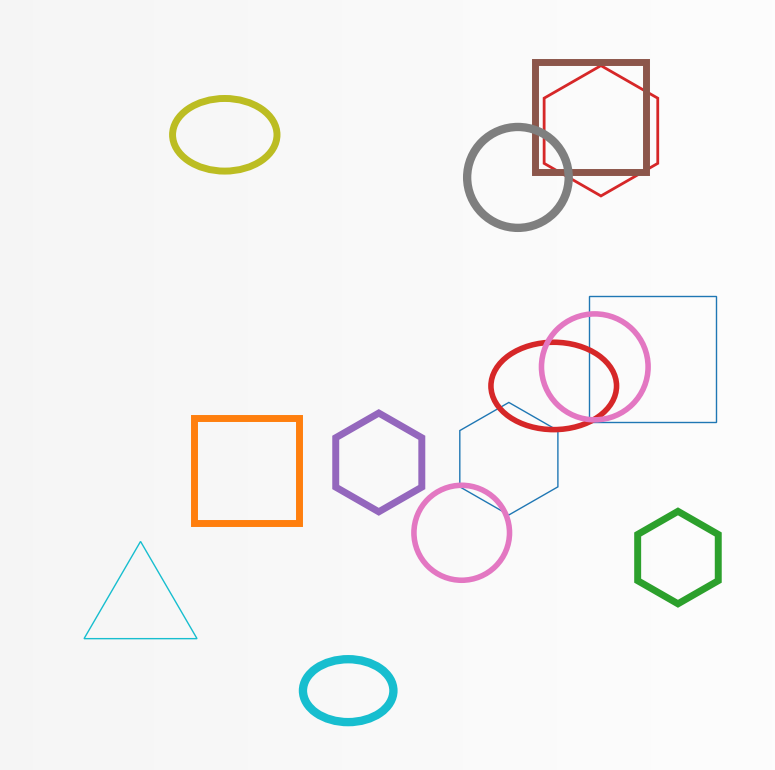[{"shape": "square", "thickness": 0.5, "radius": 0.41, "center": [0.842, 0.533]}, {"shape": "hexagon", "thickness": 0.5, "radius": 0.37, "center": [0.657, 0.404]}, {"shape": "square", "thickness": 2.5, "radius": 0.34, "center": [0.318, 0.389]}, {"shape": "hexagon", "thickness": 2.5, "radius": 0.3, "center": [0.875, 0.276]}, {"shape": "hexagon", "thickness": 1, "radius": 0.42, "center": [0.775, 0.83]}, {"shape": "oval", "thickness": 2, "radius": 0.41, "center": [0.715, 0.499]}, {"shape": "hexagon", "thickness": 2.5, "radius": 0.32, "center": [0.489, 0.399]}, {"shape": "square", "thickness": 2.5, "radius": 0.36, "center": [0.762, 0.848]}, {"shape": "circle", "thickness": 2, "radius": 0.31, "center": [0.596, 0.308]}, {"shape": "circle", "thickness": 2, "radius": 0.34, "center": [0.767, 0.524]}, {"shape": "circle", "thickness": 3, "radius": 0.33, "center": [0.668, 0.77]}, {"shape": "oval", "thickness": 2.5, "radius": 0.34, "center": [0.29, 0.825]}, {"shape": "oval", "thickness": 3, "radius": 0.29, "center": [0.449, 0.103]}, {"shape": "triangle", "thickness": 0.5, "radius": 0.42, "center": [0.181, 0.213]}]